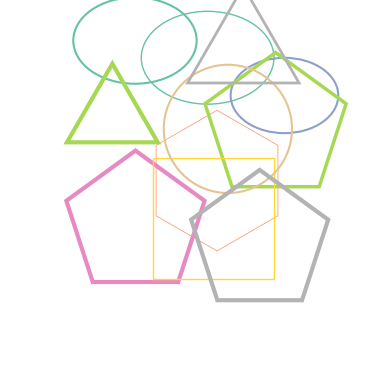[{"shape": "oval", "thickness": 1.5, "radius": 0.8, "center": [0.351, 0.895]}, {"shape": "oval", "thickness": 1, "radius": 0.86, "center": [0.539, 0.85]}, {"shape": "hexagon", "thickness": 0.5, "radius": 0.91, "center": [0.564, 0.531]}, {"shape": "oval", "thickness": 1.5, "radius": 0.7, "center": [0.739, 0.752]}, {"shape": "pentagon", "thickness": 3, "radius": 0.94, "center": [0.352, 0.42]}, {"shape": "pentagon", "thickness": 2.5, "radius": 0.96, "center": [0.716, 0.671]}, {"shape": "triangle", "thickness": 3, "radius": 0.68, "center": [0.292, 0.698]}, {"shape": "square", "thickness": 1, "radius": 0.78, "center": [0.554, 0.433]}, {"shape": "circle", "thickness": 1.5, "radius": 0.83, "center": [0.592, 0.665]}, {"shape": "triangle", "thickness": 2, "radius": 0.84, "center": [0.632, 0.868]}, {"shape": "pentagon", "thickness": 3, "radius": 0.94, "center": [0.675, 0.372]}]